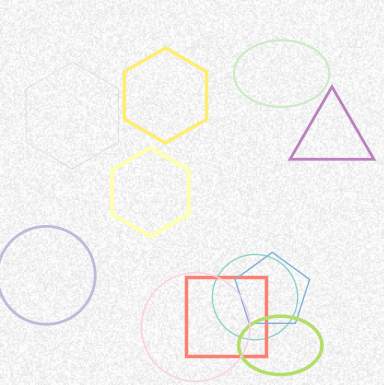[{"shape": "circle", "thickness": 1, "radius": 0.55, "center": [0.662, 0.228]}, {"shape": "hexagon", "thickness": 3, "radius": 0.57, "center": [0.391, 0.501]}, {"shape": "circle", "thickness": 2, "radius": 0.64, "center": [0.12, 0.285]}, {"shape": "square", "thickness": 2.5, "radius": 0.52, "center": [0.587, 0.178]}, {"shape": "pentagon", "thickness": 1, "radius": 0.51, "center": [0.707, 0.243]}, {"shape": "oval", "thickness": 2.5, "radius": 0.54, "center": [0.728, 0.103]}, {"shape": "circle", "thickness": 1, "radius": 0.71, "center": [0.508, 0.151]}, {"shape": "hexagon", "thickness": 0.5, "radius": 0.69, "center": [0.188, 0.7]}, {"shape": "triangle", "thickness": 2, "radius": 0.63, "center": [0.862, 0.649]}, {"shape": "oval", "thickness": 1.5, "radius": 0.62, "center": [0.731, 0.809]}, {"shape": "hexagon", "thickness": 2.5, "radius": 0.62, "center": [0.43, 0.752]}]